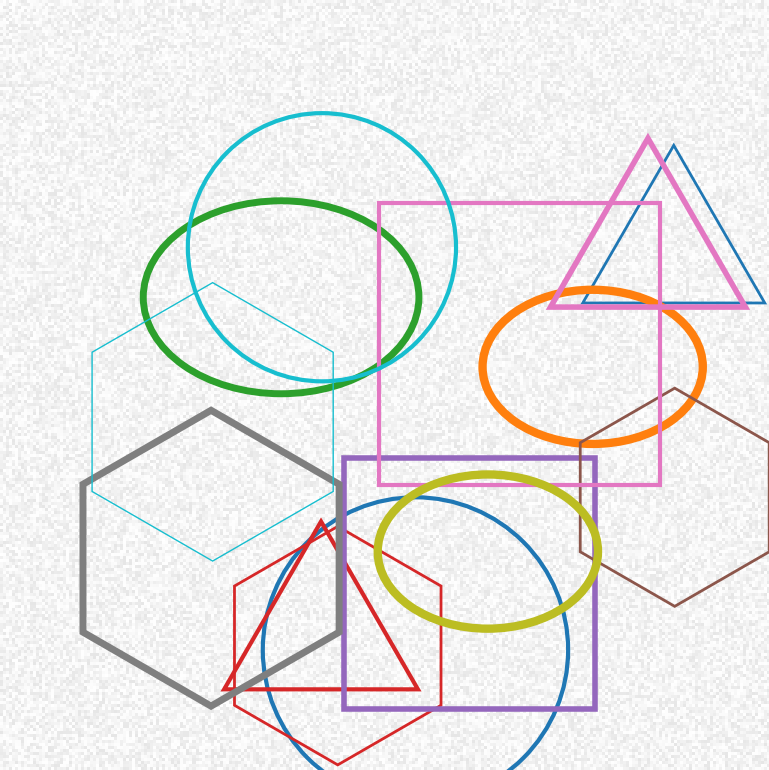[{"shape": "circle", "thickness": 1.5, "radius": 0.99, "center": [0.54, 0.156]}, {"shape": "triangle", "thickness": 1, "radius": 0.68, "center": [0.875, 0.675]}, {"shape": "oval", "thickness": 3, "radius": 0.72, "center": [0.77, 0.524]}, {"shape": "oval", "thickness": 2.5, "radius": 0.89, "center": [0.365, 0.614]}, {"shape": "triangle", "thickness": 1.5, "radius": 0.73, "center": [0.417, 0.177]}, {"shape": "hexagon", "thickness": 1, "radius": 0.77, "center": [0.439, 0.161]}, {"shape": "square", "thickness": 2, "radius": 0.82, "center": [0.609, 0.242]}, {"shape": "hexagon", "thickness": 1, "radius": 0.71, "center": [0.876, 0.354]}, {"shape": "square", "thickness": 1.5, "radius": 0.91, "center": [0.675, 0.553]}, {"shape": "triangle", "thickness": 2, "radius": 0.73, "center": [0.841, 0.674]}, {"shape": "hexagon", "thickness": 2.5, "radius": 0.96, "center": [0.274, 0.275]}, {"shape": "oval", "thickness": 3, "radius": 0.72, "center": [0.634, 0.284]}, {"shape": "hexagon", "thickness": 0.5, "radius": 0.9, "center": [0.276, 0.452]}, {"shape": "circle", "thickness": 1.5, "radius": 0.87, "center": [0.418, 0.679]}]